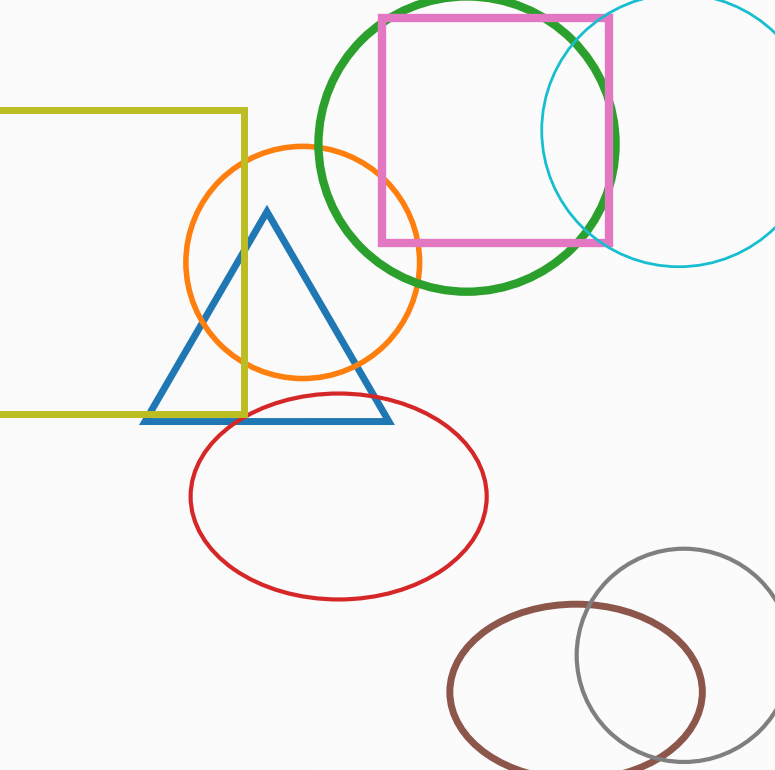[{"shape": "triangle", "thickness": 2.5, "radius": 0.91, "center": [0.344, 0.543]}, {"shape": "circle", "thickness": 2, "radius": 0.75, "center": [0.391, 0.659]}, {"shape": "circle", "thickness": 3, "radius": 0.96, "center": [0.603, 0.813]}, {"shape": "oval", "thickness": 1.5, "radius": 0.96, "center": [0.437, 0.355]}, {"shape": "oval", "thickness": 2.5, "radius": 0.81, "center": [0.743, 0.101]}, {"shape": "square", "thickness": 3, "radius": 0.73, "center": [0.639, 0.831]}, {"shape": "circle", "thickness": 1.5, "radius": 0.69, "center": [0.883, 0.149]}, {"shape": "square", "thickness": 2.5, "radius": 0.99, "center": [0.118, 0.66]}, {"shape": "circle", "thickness": 1, "radius": 0.89, "center": [0.876, 0.831]}]